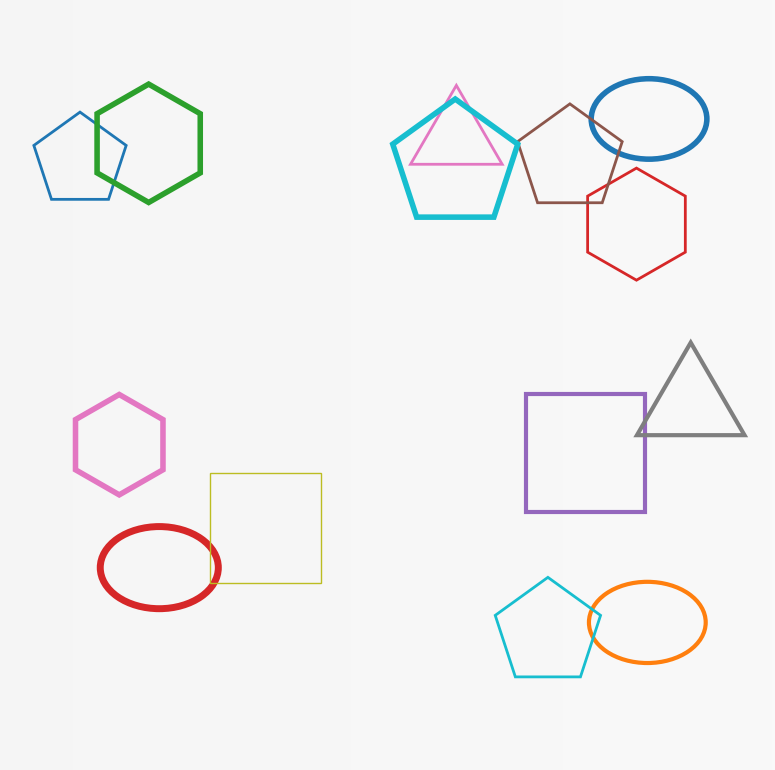[{"shape": "pentagon", "thickness": 1, "radius": 0.31, "center": [0.103, 0.792]}, {"shape": "oval", "thickness": 2, "radius": 0.37, "center": [0.837, 0.846]}, {"shape": "oval", "thickness": 1.5, "radius": 0.38, "center": [0.835, 0.192]}, {"shape": "hexagon", "thickness": 2, "radius": 0.38, "center": [0.192, 0.814]}, {"shape": "oval", "thickness": 2.5, "radius": 0.38, "center": [0.206, 0.263]}, {"shape": "hexagon", "thickness": 1, "radius": 0.36, "center": [0.821, 0.709]}, {"shape": "square", "thickness": 1.5, "radius": 0.38, "center": [0.755, 0.411]}, {"shape": "pentagon", "thickness": 1, "radius": 0.35, "center": [0.735, 0.794]}, {"shape": "hexagon", "thickness": 2, "radius": 0.33, "center": [0.154, 0.422]}, {"shape": "triangle", "thickness": 1, "radius": 0.34, "center": [0.589, 0.821]}, {"shape": "triangle", "thickness": 1.5, "radius": 0.4, "center": [0.891, 0.475]}, {"shape": "square", "thickness": 0.5, "radius": 0.36, "center": [0.342, 0.314]}, {"shape": "pentagon", "thickness": 1, "radius": 0.36, "center": [0.707, 0.179]}, {"shape": "pentagon", "thickness": 2, "radius": 0.42, "center": [0.587, 0.787]}]